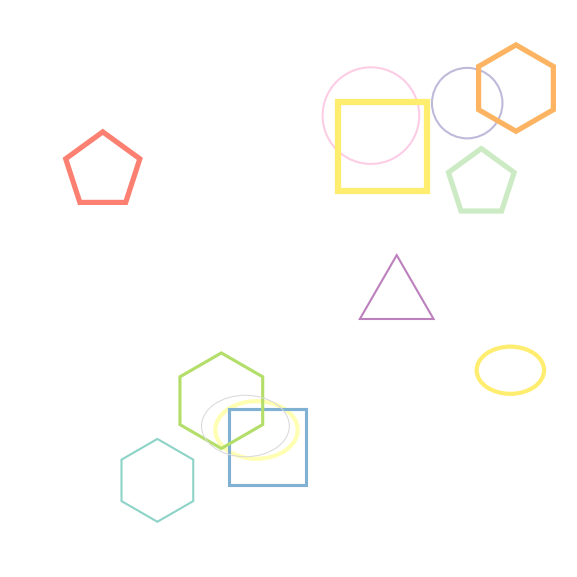[{"shape": "hexagon", "thickness": 1, "radius": 0.36, "center": [0.273, 0.167]}, {"shape": "oval", "thickness": 2, "radius": 0.36, "center": [0.444, 0.255]}, {"shape": "circle", "thickness": 1, "radius": 0.31, "center": [0.809, 0.821]}, {"shape": "pentagon", "thickness": 2.5, "radius": 0.34, "center": [0.178, 0.703]}, {"shape": "square", "thickness": 1.5, "radius": 0.33, "center": [0.463, 0.225]}, {"shape": "hexagon", "thickness": 2.5, "radius": 0.37, "center": [0.893, 0.847]}, {"shape": "hexagon", "thickness": 1.5, "radius": 0.41, "center": [0.383, 0.305]}, {"shape": "circle", "thickness": 1, "radius": 0.42, "center": [0.642, 0.799]}, {"shape": "oval", "thickness": 0.5, "radius": 0.38, "center": [0.425, 0.261]}, {"shape": "triangle", "thickness": 1, "radius": 0.37, "center": [0.687, 0.484]}, {"shape": "pentagon", "thickness": 2.5, "radius": 0.3, "center": [0.833, 0.682]}, {"shape": "square", "thickness": 3, "radius": 0.39, "center": [0.663, 0.746]}, {"shape": "oval", "thickness": 2, "radius": 0.29, "center": [0.884, 0.358]}]